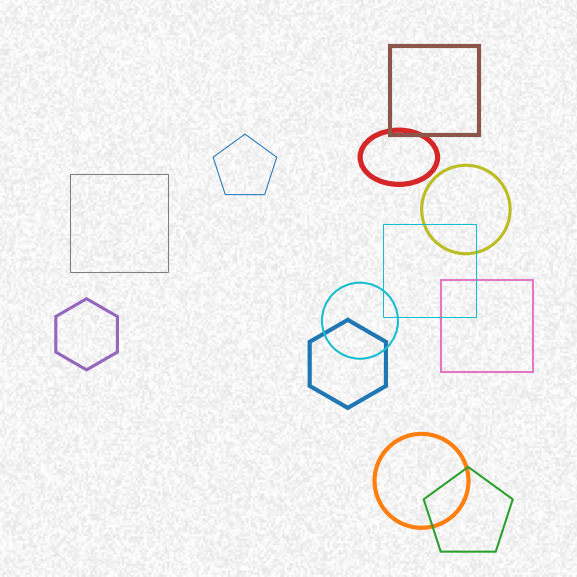[{"shape": "pentagon", "thickness": 0.5, "radius": 0.29, "center": [0.424, 0.709]}, {"shape": "hexagon", "thickness": 2, "radius": 0.38, "center": [0.602, 0.369]}, {"shape": "circle", "thickness": 2, "radius": 0.41, "center": [0.73, 0.167]}, {"shape": "pentagon", "thickness": 1, "radius": 0.41, "center": [0.811, 0.109]}, {"shape": "oval", "thickness": 2.5, "radius": 0.34, "center": [0.691, 0.727]}, {"shape": "hexagon", "thickness": 1.5, "radius": 0.31, "center": [0.15, 0.42]}, {"shape": "square", "thickness": 2, "radius": 0.39, "center": [0.752, 0.842]}, {"shape": "square", "thickness": 1, "radius": 0.4, "center": [0.843, 0.435]}, {"shape": "square", "thickness": 0.5, "radius": 0.43, "center": [0.206, 0.612]}, {"shape": "circle", "thickness": 1.5, "radius": 0.38, "center": [0.807, 0.636]}, {"shape": "square", "thickness": 0.5, "radius": 0.4, "center": [0.744, 0.531]}, {"shape": "circle", "thickness": 1, "radius": 0.33, "center": [0.623, 0.444]}]